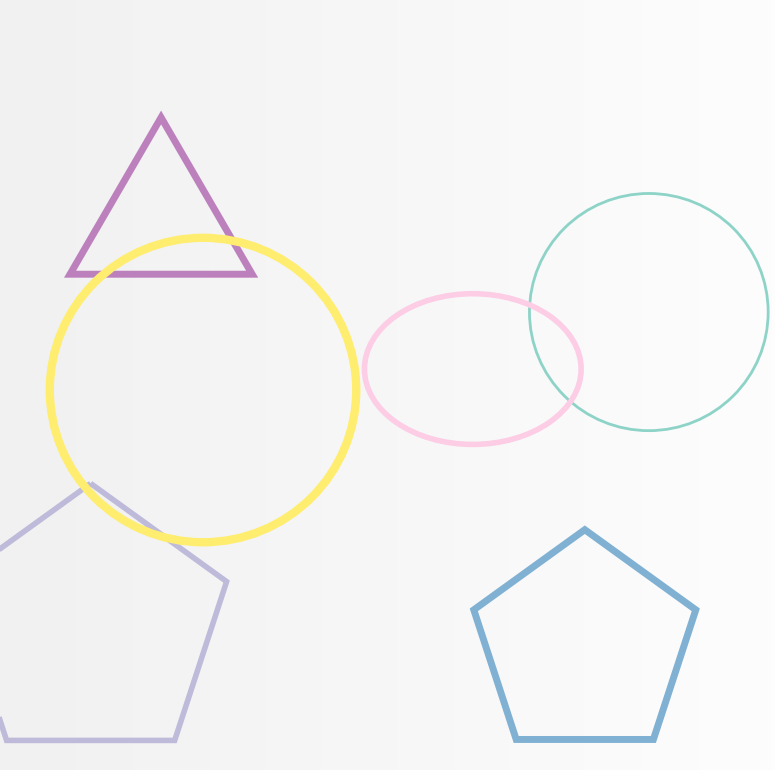[{"shape": "circle", "thickness": 1, "radius": 0.77, "center": [0.837, 0.595]}, {"shape": "pentagon", "thickness": 2, "radius": 0.92, "center": [0.117, 0.188]}, {"shape": "pentagon", "thickness": 2.5, "radius": 0.75, "center": [0.755, 0.161]}, {"shape": "oval", "thickness": 2, "radius": 0.7, "center": [0.61, 0.521]}, {"shape": "triangle", "thickness": 2.5, "radius": 0.68, "center": [0.208, 0.712]}, {"shape": "circle", "thickness": 3, "radius": 0.99, "center": [0.262, 0.493]}]